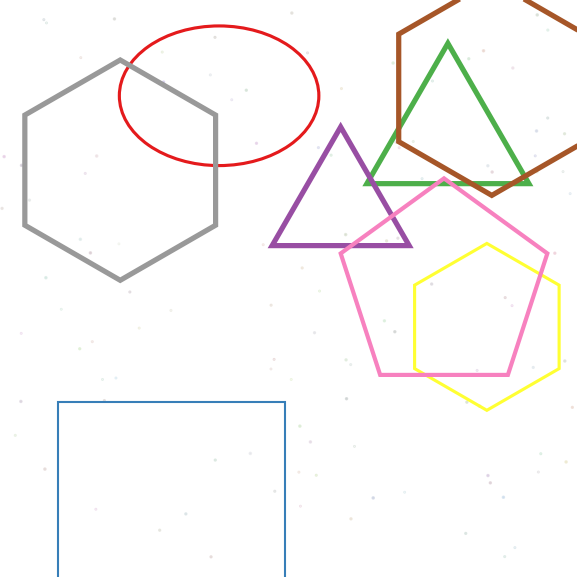[{"shape": "oval", "thickness": 1.5, "radius": 0.86, "center": [0.379, 0.833]}, {"shape": "square", "thickness": 1, "radius": 0.98, "center": [0.298, 0.107]}, {"shape": "triangle", "thickness": 2.5, "radius": 0.81, "center": [0.776, 0.762]}, {"shape": "triangle", "thickness": 2.5, "radius": 0.68, "center": [0.59, 0.642]}, {"shape": "hexagon", "thickness": 1.5, "radius": 0.72, "center": [0.843, 0.433]}, {"shape": "hexagon", "thickness": 2.5, "radius": 0.93, "center": [0.852, 0.847]}, {"shape": "pentagon", "thickness": 2, "radius": 0.94, "center": [0.769, 0.502]}, {"shape": "hexagon", "thickness": 2.5, "radius": 0.95, "center": [0.208, 0.705]}]